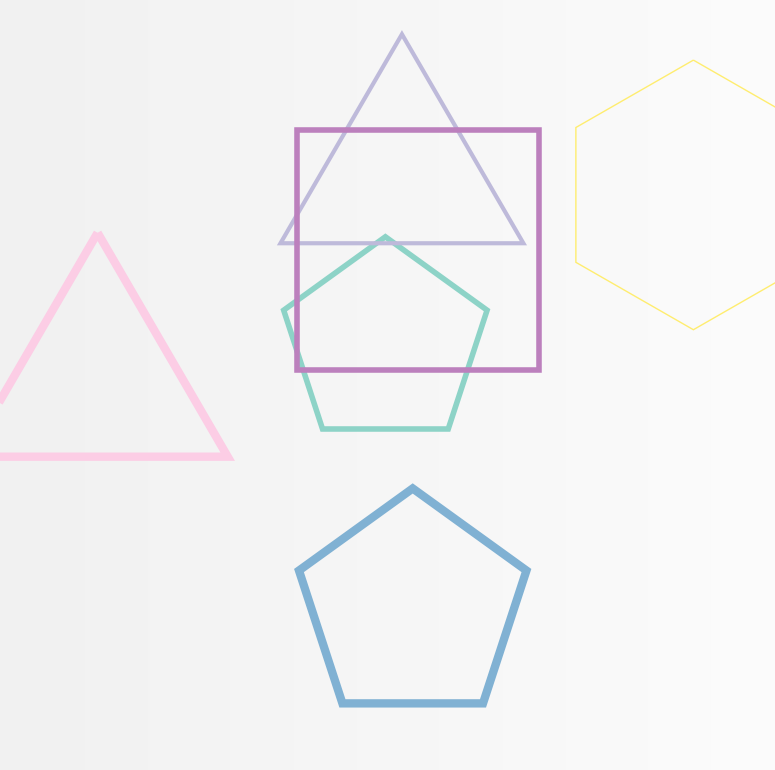[{"shape": "pentagon", "thickness": 2, "radius": 0.69, "center": [0.497, 0.554]}, {"shape": "triangle", "thickness": 1.5, "radius": 0.9, "center": [0.519, 0.775]}, {"shape": "pentagon", "thickness": 3, "radius": 0.77, "center": [0.533, 0.211]}, {"shape": "triangle", "thickness": 3, "radius": 0.97, "center": [0.126, 0.504]}, {"shape": "square", "thickness": 2, "radius": 0.78, "center": [0.54, 0.675]}, {"shape": "hexagon", "thickness": 0.5, "radius": 0.88, "center": [0.895, 0.747]}]